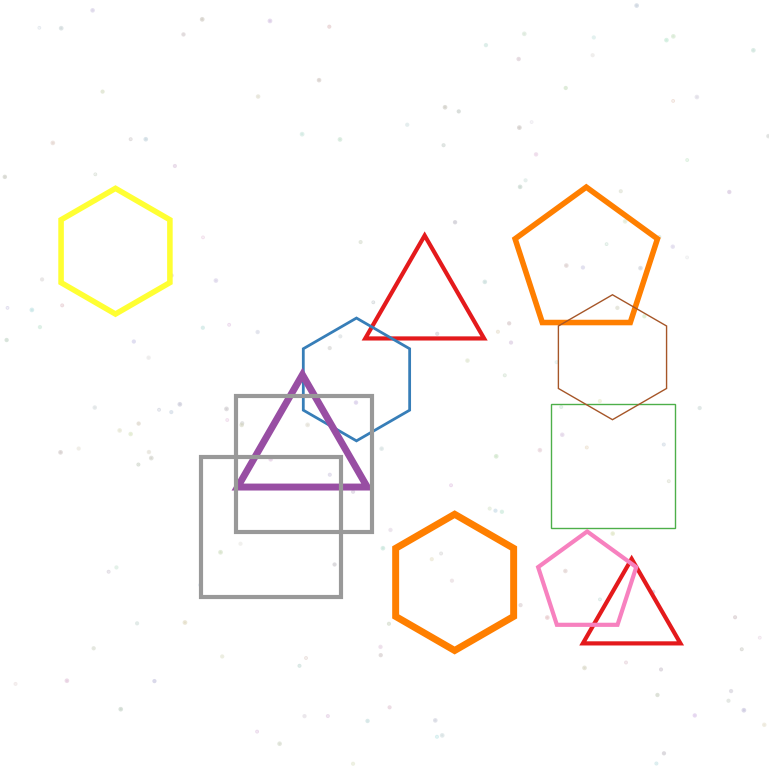[{"shape": "triangle", "thickness": 1.5, "radius": 0.37, "center": [0.82, 0.201]}, {"shape": "triangle", "thickness": 1.5, "radius": 0.45, "center": [0.552, 0.605]}, {"shape": "hexagon", "thickness": 1, "radius": 0.4, "center": [0.463, 0.507]}, {"shape": "square", "thickness": 0.5, "radius": 0.4, "center": [0.797, 0.395]}, {"shape": "triangle", "thickness": 2.5, "radius": 0.49, "center": [0.393, 0.416]}, {"shape": "hexagon", "thickness": 2.5, "radius": 0.44, "center": [0.59, 0.244]}, {"shape": "pentagon", "thickness": 2, "radius": 0.49, "center": [0.761, 0.66]}, {"shape": "hexagon", "thickness": 2, "radius": 0.41, "center": [0.15, 0.674]}, {"shape": "hexagon", "thickness": 0.5, "radius": 0.41, "center": [0.795, 0.536]}, {"shape": "pentagon", "thickness": 1.5, "radius": 0.34, "center": [0.763, 0.243]}, {"shape": "square", "thickness": 1.5, "radius": 0.46, "center": [0.352, 0.315]}, {"shape": "square", "thickness": 1.5, "radius": 0.44, "center": [0.395, 0.398]}]